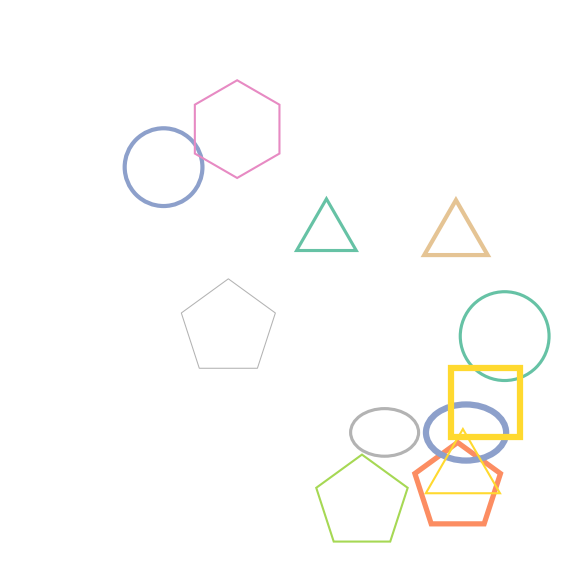[{"shape": "triangle", "thickness": 1.5, "radius": 0.3, "center": [0.565, 0.595]}, {"shape": "circle", "thickness": 1.5, "radius": 0.38, "center": [0.874, 0.417]}, {"shape": "pentagon", "thickness": 2.5, "radius": 0.39, "center": [0.793, 0.155]}, {"shape": "circle", "thickness": 2, "radius": 0.34, "center": [0.283, 0.71]}, {"shape": "oval", "thickness": 3, "radius": 0.35, "center": [0.807, 0.25]}, {"shape": "hexagon", "thickness": 1, "radius": 0.42, "center": [0.411, 0.776]}, {"shape": "pentagon", "thickness": 1, "radius": 0.42, "center": [0.627, 0.129]}, {"shape": "square", "thickness": 3, "radius": 0.3, "center": [0.841, 0.302]}, {"shape": "triangle", "thickness": 1, "radius": 0.37, "center": [0.802, 0.182]}, {"shape": "triangle", "thickness": 2, "radius": 0.32, "center": [0.79, 0.589]}, {"shape": "oval", "thickness": 1.5, "radius": 0.29, "center": [0.666, 0.25]}, {"shape": "pentagon", "thickness": 0.5, "radius": 0.43, "center": [0.395, 0.431]}]